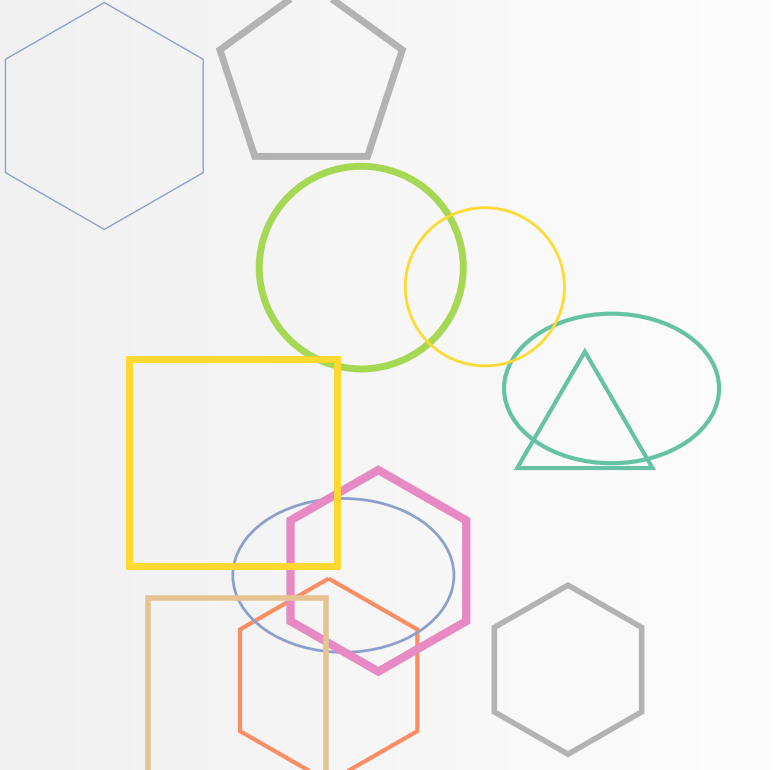[{"shape": "oval", "thickness": 1.5, "radius": 0.69, "center": [0.789, 0.496]}, {"shape": "triangle", "thickness": 1.5, "radius": 0.5, "center": [0.755, 0.443]}, {"shape": "hexagon", "thickness": 1.5, "radius": 0.66, "center": [0.424, 0.117]}, {"shape": "hexagon", "thickness": 0.5, "radius": 0.74, "center": [0.135, 0.849]}, {"shape": "oval", "thickness": 1, "radius": 0.71, "center": [0.443, 0.253]}, {"shape": "hexagon", "thickness": 3, "radius": 0.65, "center": [0.488, 0.259]}, {"shape": "circle", "thickness": 2.5, "radius": 0.66, "center": [0.466, 0.652]}, {"shape": "circle", "thickness": 1, "radius": 0.51, "center": [0.626, 0.628]}, {"shape": "square", "thickness": 2.5, "radius": 0.67, "center": [0.301, 0.399]}, {"shape": "square", "thickness": 2, "radius": 0.58, "center": [0.306, 0.108]}, {"shape": "pentagon", "thickness": 2.5, "radius": 0.62, "center": [0.401, 0.897]}, {"shape": "hexagon", "thickness": 2, "radius": 0.55, "center": [0.733, 0.13]}]